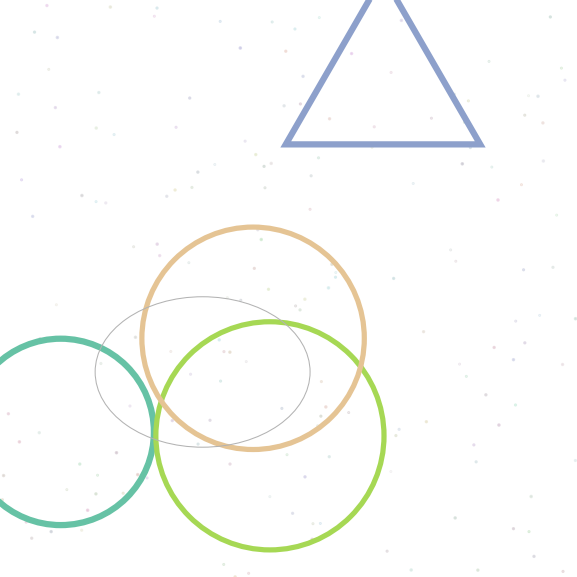[{"shape": "circle", "thickness": 3, "radius": 0.81, "center": [0.105, 0.251]}, {"shape": "triangle", "thickness": 3, "radius": 0.97, "center": [0.663, 0.846]}, {"shape": "circle", "thickness": 2.5, "radius": 0.99, "center": [0.467, 0.244]}, {"shape": "circle", "thickness": 2.5, "radius": 0.96, "center": [0.438, 0.413]}, {"shape": "oval", "thickness": 0.5, "radius": 0.93, "center": [0.351, 0.355]}]